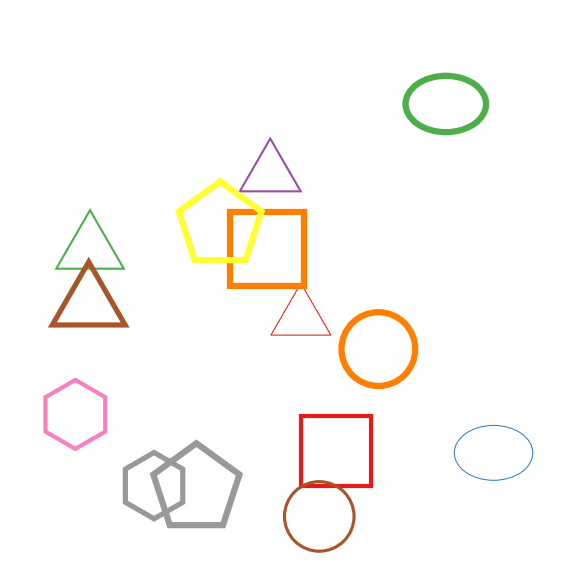[{"shape": "triangle", "thickness": 0.5, "radius": 0.3, "center": [0.521, 0.449]}, {"shape": "square", "thickness": 2, "radius": 0.3, "center": [0.581, 0.219]}, {"shape": "oval", "thickness": 0.5, "radius": 0.34, "center": [0.855, 0.215]}, {"shape": "oval", "thickness": 3, "radius": 0.35, "center": [0.772, 0.819]}, {"shape": "triangle", "thickness": 1, "radius": 0.34, "center": [0.156, 0.568]}, {"shape": "triangle", "thickness": 1, "radius": 0.3, "center": [0.468, 0.698]}, {"shape": "square", "thickness": 3, "radius": 0.32, "center": [0.463, 0.568]}, {"shape": "circle", "thickness": 3, "radius": 0.32, "center": [0.655, 0.395]}, {"shape": "pentagon", "thickness": 3, "radius": 0.38, "center": [0.381, 0.61]}, {"shape": "circle", "thickness": 1.5, "radius": 0.3, "center": [0.553, 0.105]}, {"shape": "triangle", "thickness": 2.5, "radius": 0.36, "center": [0.154, 0.473]}, {"shape": "hexagon", "thickness": 2, "radius": 0.3, "center": [0.13, 0.282]}, {"shape": "hexagon", "thickness": 2.5, "radius": 0.29, "center": [0.267, 0.158]}, {"shape": "pentagon", "thickness": 3, "radius": 0.39, "center": [0.34, 0.153]}]